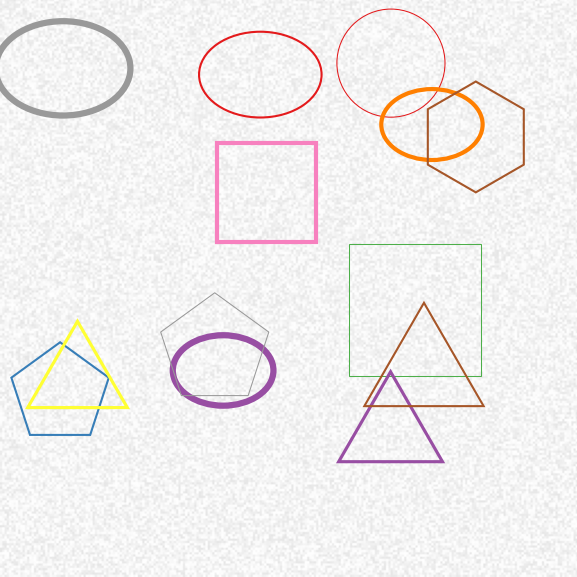[{"shape": "oval", "thickness": 1, "radius": 0.53, "center": [0.451, 0.87]}, {"shape": "circle", "thickness": 0.5, "radius": 0.47, "center": [0.677, 0.89]}, {"shape": "pentagon", "thickness": 1, "radius": 0.44, "center": [0.104, 0.318]}, {"shape": "square", "thickness": 0.5, "radius": 0.57, "center": [0.719, 0.462]}, {"shape": "oval", "thickness": 3, "radius": 0.44, "center": [0.386, 0.358]}, {"shape": "triangle", "thickness": 1.5, "radius": 0.52, "center": [0.676, 0.252]}, {"shape": "oval", "thickness": 2, "radius": 0.44, "center": [0.748, 0.783]}, {"shape": "triangle", "thickness": 1.5, "radius": 0.5, "center": [0.134, 0.343]}, {"shape": "triangle", "thickness": 1, "radius": 0.6, "center": [0.734, 0.356]}, {"shape": "hexagon", "thickness": 1, "radius": 0.48, "center": [0.824, 0.762]}, {"shape": "square", "thickness": 2, "radius": 0.43, "center": [0.462, 0.666]}, {"shape": "oval", "thickness": 3, "radius": 0.58, "center": [0.109, 0.881]}, {"shape": "pentagon", "thickness": 0.5, "radius": 0.49, "center": [0.372, 0.394]}]